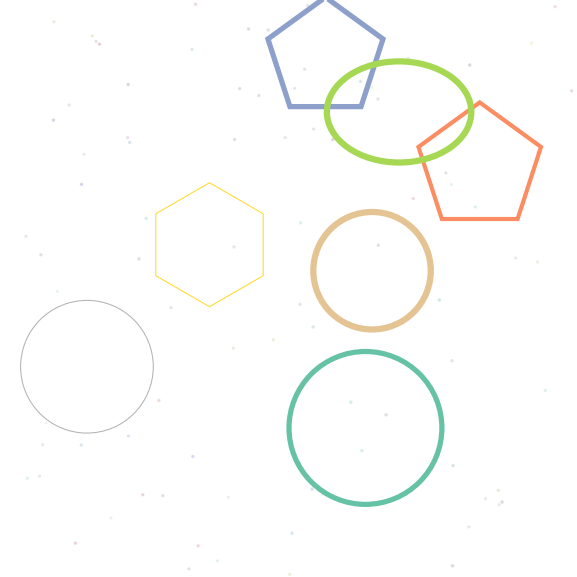[{"shape": "circle", "thickness": 2.5, "radius": 0.66, "center": [0.633, 0.258]}, {"shape": "pentagon", "thickness": 2, "radius": 0.56, "center": [0.831, 0.71]}, {"shape": "pentagon", "thickness": 2.5, "radius": 0.52, "center": [0.564, 0.899]}, {"shape": "oval", "thickness": 3, "radius": 0.63, "center": [0.691, 0.805]}, {"shape": "hexagon", "thickness": 0.5, "radius": 0.54, "center": [0.363, 0.575]}, {"shape": "circle", "thickness": 3, "radius": 0.51, "center": [0.644, 0.53]}, {"shape": "circle", "thickness": 0.5, "radius": 0.57, "center": [0.151, 0.364]}]